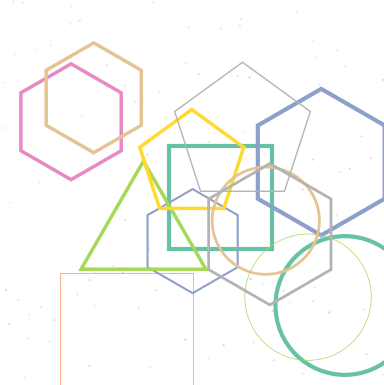[{"shape": "square", "thickness": 3, "radius": 0.67, "center": [0.573, 0.487]}, {"shape": "circle", "thickness": 3, "radius": 0.9, "center": [0.896, 0.206]}, {"shape": "square", "thickness": 0.5, "radius": 0.86, "center": [0.329, 0.118]}, {"shape": "hexagon", "thickness": 3, "radius": 0.95, "center": [0.834, 0.579]}, {"shape": "hexagon", "thickness": 1.5, "radius": 0.68, "center": [0.5, 0.374]}, {"shape": "hexagon", "thickness": 2.5, "radius": 0.75, "center": [0.185, 0.684]}, {"shape": "circle", "thickness": 0.5, "radius": 0.82, "center": [0.8, 0.228]}, {"shape": "triangle", "thickness": 2.5, "radius": 0.94, "center": [0.373, 0.394]}, {"shape": "pentagon", "thickness": 2.5, "radius": 0.71, "center": [0.498, 0.574]}, {"shape": "circle", "thickness": 2, "radius": 0.7, "center": [0.69, 0.427]}, {"shape": "hexagon", "thickness": 2.5, "radius": 0.71, "center": [0.244, 0.746]}, {"shape": "pentagon", "thickness": 1, "radius": 0.93, "center": [0.63, 0.653]}, {"shape": "hexagon", "thickness": 2, "radius": 0.92, "center": [0.701, 0.392]}]